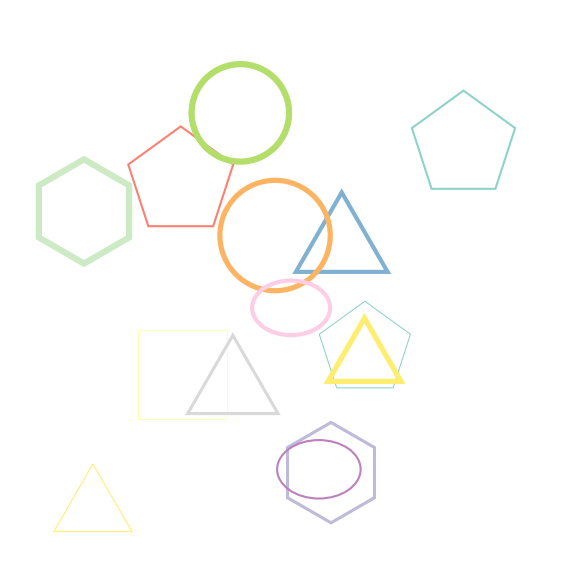[{"shape": "pentagon", "thickness": 0.5, "radius": 0.41, "center": [0.632, 0.395]}, {"shape": "pentagon", "thickness": 1, "radius": 0.47, "center": [0.803, 0.748]}, {"shape": "square", "thickness": 0.5, "radius": 0.38, "center": [0.316, 0.351]}, {"shape": "hexagon", "thickness": 1.5, "radius": 0.43, "center": [0.573, 0.181]}, {"shape": "pentagon", "thickness": 1, "radius": 0.48, "center": [0.313, 0.685]}, {"shape": "triangle", "thickness": 2, "radius": 0.46, "center": [0.592, 0.574]}, {"shape": "circle", "thickness": 2.5, "radius": 0.48, "center": [0.476, 0.591]}, {"shape": "circle", "thickness": 3, "radius": 0.42, "center": [0.416, 0.804]}, {"shape": "oval", "thickness": 2, "radius": 0.34, "center": [0.504, 0.466]}, {"shape": "triangle", "thickness": 1.5, "radius": 0.45, "center": [0.403, 0.328]}, {"shape": "oval", "thickness": 1, "radius": 0.36, "center": [0.552, 0.186]}, {"shape": "hexagon", "thickness": 3, "radius": 0.45, "center": [0.145, 0.633]}, {"shape": "triangle", "thickness": 2.5, "radius": 0.37, "center": [0.631, 0.375]}, {"shape": "triangle", "thickness": 0.5, "radius": 0.39, "center": [0.161, 0.118]}]